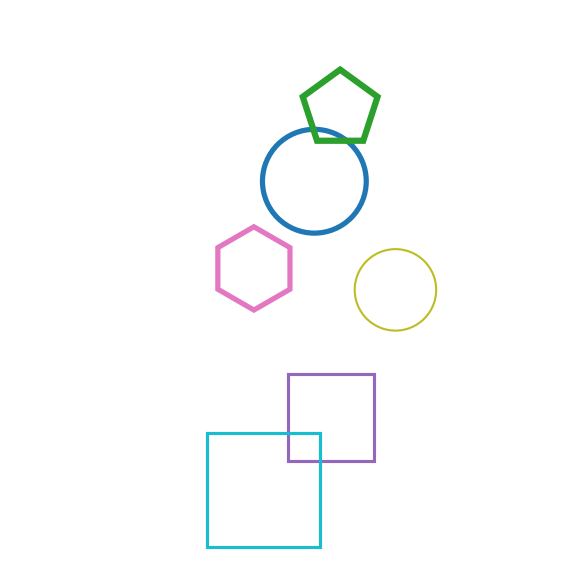[{"shape": "circle", "thickness": 2.5, "radius": 0.45, "center": [0.544, 0.685]}, {"shape": "pentagon", "thickness": 3, "radius": 0.34, "center": [0.589, 0.81]}, {"shape": "square", "thickness": 1.5, "radius": 0.38, "center": [0.573, 0.277]}, {"shape": "hexagon", "thickness": 2.5, "radius": 0.36, "center": [0.44, 0.534]}, {"shape": "circle", "thickness": 1, "radius": 0.35, "center": [0.685, 0.497]}, {"shape": "square", "thickness": 1.5, "radius": 0.49, "center": [0.457, 0.15]}]